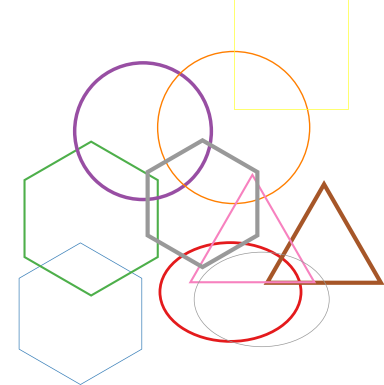[{"shape": "oval", "thickness": 2, "radius": 0.92, "center": [0.599, 0.242]}, {"shape": "hexagon", "thickness": 0.5, "radius": 0.92, "center": [0.209, 0.185]}, {"shape": "hexagon", "thickness": 1.5, "radius": 1.0, "center": [0.237, 0.432]}, {"shape": "circle", "thickness": 2.5, "radius": 0.89, "center": [0.371, 0.659]}, {"shape": "circle", "thickness": 1, "radius": 0.99, "center": [0.607, 0.669]}, {"shape": "square", "thickness": 0.5, "radius": 0.73, "center": [0.756, 0.864]}, {"shape": "triangle", "thickness": 3, "radius": 0.85, "center": [0.842, 0.351]}, {"shape": "triangle", "thickness": 1.5, "radius": 0.93, "center": [0.656, 0.36]}, {"shape": "hexagon", "thickness": 3, "radius": 0.82, "center": [0.526, 0.471]}, {"shape": "oval", "thickness": 0.5, "radius": 0.88, "center": [0.68, 0.222]}]